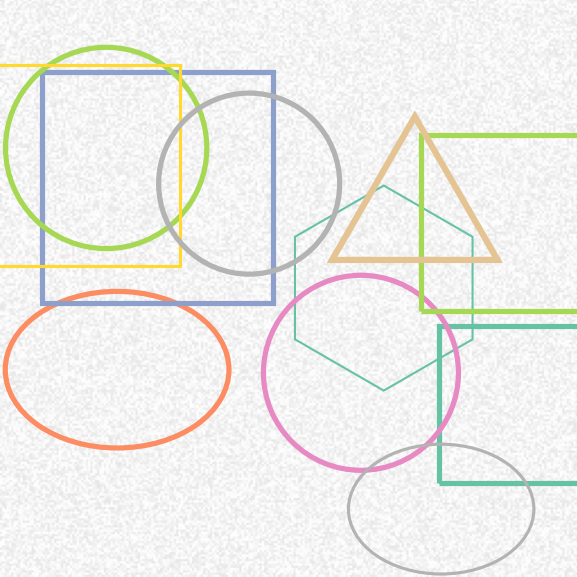[{"shape": "hexagon", "thickness": 1, "radius": 0.89, "center": [0.664, 0.5]}, {"shape": "square", "thickness": 2.5, "radius": 0.68, "center": [0.897, 0.299]}, {"shape": "oval", "thickness": 2.5, "radius": 0.97, "center": [0.203, 0.359]}, {"shape": "square", "thickness": 2.5, "radius": 1.0, "center": [0.273, 0.675]}, {"shape": "circle", "thickness": 2.5, "radius": 0.84, "center": [0.625, 0.354]}, {"shape": "square", "thickness": 2.5, "radius": 0.76, "center": [0.882, 0.614]}, {"shape": "circle", "thickness": 2.5, "radius": 0.87, "center": [0.184, 0.743]}, {"shape": "square", "thickness": 1.5, "radius": 0.87, "center": [0.139, 0.713]}, {"shape": "triangle", "thickness": 3, "radius": 0.83, "center": [0.718, 0.632]}, {"shape": "oval", "thickness": 1.5, "radius": 0.8, "center": [0.764, 0.118]}, {"shape": "circle", "thickness": 2.5, "radius": 0.78, "center": [0.431, 0.681]}]